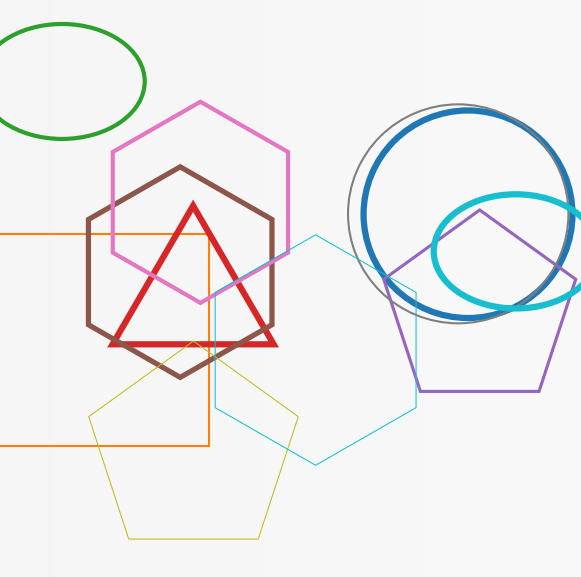[{"shape": "circle", "thickness": 3, "radius": 0.9, "center": [0.805, 0.628]}, {"shape": "square", "thickness": 1, "radius": 0.92, "center": [0.176, 0.41]}, {"shape": "oval", "thickness": 2, "radius": 0.71, "center": [0.107, 0.858]}, {"shape": "triangle", "thickness": 3, "radius": 0.8, "center": [0.332, 0.483]}, {"shape": "pentagon", "thickness": 1.5, "radius": 0.87, "center": [0.825, 0.462]}, {"shape": "hexagon", "thickness": 2.5, "radius": 0.91, "center": [0.31, 0.528]}, {"shape": "hexagon", "thickness": 2, "radius": 0.87, "center": [0.345, 0.649]}, {"shape": "circle", "thickness": 1, "radius": 0.95, "center": [0.788, 0.629]}, {"shape": "pentagon", "thickness": 0.5, "radius": 0.95, "center": [0.333, 0.219]}, {"shape": "hexagon", "thickness": 0.5, "radius": 1.0, "center": [0.543, 0.393]}, {"shape": "oval", "thickness": 3, "radius": 0.71, "center": [0.887, 0.564]}]